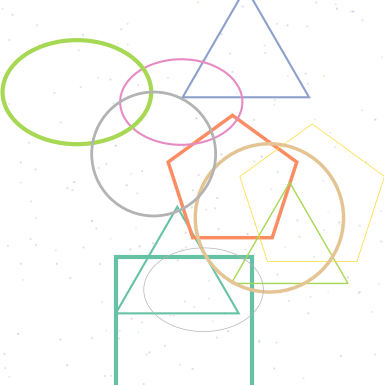[{"shape": "triangle", "thickness": 1.5, "radius": 0.92, "center": [0.46, 0.278]}, {"shape": "square", "thickness": 3, "radius": 0.89, "center": [0.478, 0.156]}, {"shape": "pentagon", "thickness": 2.5, "radius": 0.88, "center": [0.604, 0.525]}, {"shape": "triangle", "thickness": 1.5, "radius": 0.95, "center": [0.639, 0.842]}, {"shape": "oval", "thickness": 1.5, "radius": 0.79, "center": [0.471, 0.735]}, {"shape": "triangle", "thickness": 1, "radius": 0.87, "center": [0.752, 0.351]}, {"shape": "oval", "thickness": 3, "radius": 0.97, "center": [0.2, 0.761]}, {"shape": "pentagon", "thickness": 0.5, "radius": 0.99, "center": [0.811, 0.481]}, {"shape": "circle", "thickness": 2.5, "radius": 0.96, "center": [0.7, 0.434]}, {"shape": "oval", "thickness": 0.5, "radius": 0.78, "center": [0.529, 0.247]}, {"shape": "circle", "thickness": 2, "radius": 0.8, "center": [0.399, 0.6]}]